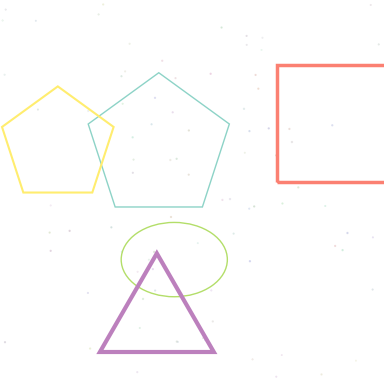[{"shape": "pentagon", "thickness": 1, "radius": 0.96, "center": [0.412, 0.618]}, {"shape": "square", "thickness": 2.5, "radius": 0.76, "center": [0.87, 0.679]}, {"shape": "oval", "thickness": 1, "radius": 0.69, "center": [0.453, 0.326]}, {"shape": "triangle", "thickness": 3, "radius": 0.85, "center": [0.407, 0.171]}, {"shape": "pentagon", "thickness": 1.5, "radius": 0.76, "center": [0.15, 0.623]}]